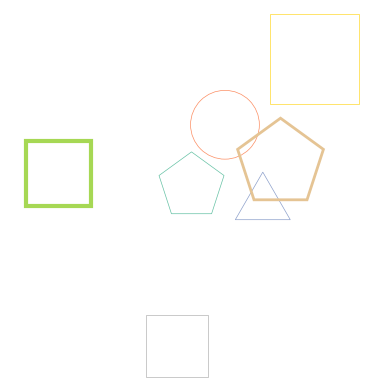[{"shape": "pentagon", "thickness": 0.5, "radius": 0.44, "center": [0.497, 0.517]}, {"shape": "circle", "thickness": 0.5, "radius": 0.45, "center": [0.584, 0.676]}, {"shape": "triangle", "thickness": 0.5, "radius": 0.41, "center": [0.683, 0.471]}, {"shape": "square", "thickness": 3, "radius": 0.42, "center": [0.152, 0.549]}, {"shape": "square", "thickness": 0.5, "radius": 0.58, "center": [0.816, 0.846]}, {"shape": "pentagon", "thickness": 2, "radius": 0.59, "center": [0.729, 0.576]}, {"shape": "square", "thickness": 0.5, "radius": 0.41, "center": [0.46, 0.102]}]